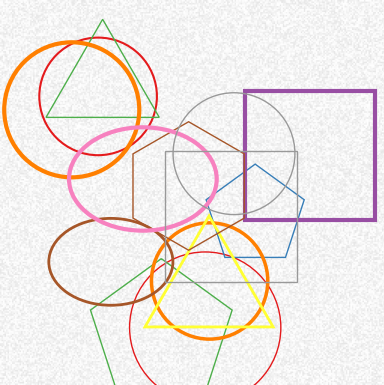[{"shape": "circle", "thickness": 1, "radius": 0.98, "center": [0.533, 0.149]}, {"shape": "circle", "thickness": 1.5, "radius": 0.76, "center": [0.255, 0.75]}, {"shape": "pentagon", "thickness": 1, "radius": 0.67, "center": [0.663, 0.44]}, {"shape": "pentagon", "thickness": 1, "radius": 0.97, "center": [0.419, 0.135]}, {"shape": "triangle", "thickness": 1, "radius": 0.85, "center": [0.267, 0.78]}, {"shape": "square", "thickness": 3, "radius": 0.84, "center": [0.805, 0.596]}, {"shape": "circle", "thickness": 2.5, "radius": 0.76, "center": [0.544, 0.27]}, {"shape": "circle", "thickness": 3, "radius": 0.88, "center": [0.186, 0.715]}, {"shape": "triangle", "thickness": 2, "radius": 0.96, "center": [0.543, 0.247]}, {"shape": "hexagon", "thickness": 1, "radius": 0.83, "center": [0.49, 0.517]}, {"shape": "oval", "thickness": 2, "radius": 0.81, "center": [0.288, 0.32]}, {"shape": "oval", "thickness": 3, "radius": 0.96, "center": [0.371, 0.535]}, {"shape": "circle", "thickness": 1, "radius": 0.79, "center": [0.608, 0.601]}, {"shape": "square", "thickness": 1, "radius": 0.86, "center": [0.6, 0.438]}]